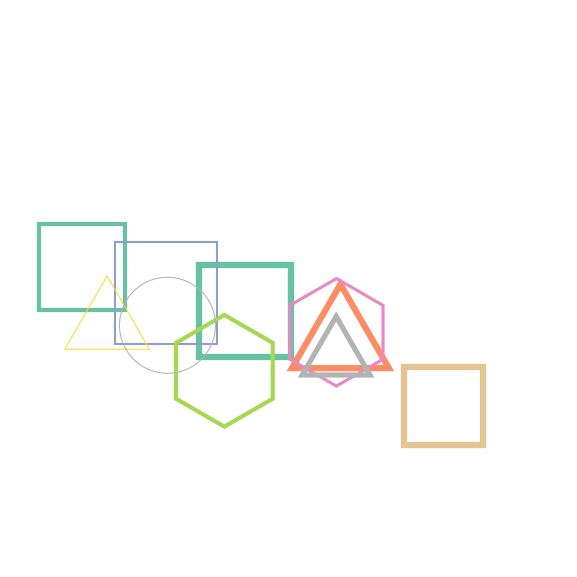[{"shape": "square", "thickness": 3, "radius": 0.4, "center": [0.424, 0.461]}, {"shape": "square", "thickness": 2, "radius": 0.37, "center": [0.142, 0.537]}, {"shape": "triangle", "thickness": 3, "radius": 0.48, "center": [0.589, 0.41]}, {"shape": "square", "thickness": 1, "radius": 0.44, "center": [0.287, 0.492]}, {"shape": "hexagon", "thickness": 1.5, "radius": 0.47, "center": [0.583, 0.424]}, {"shape": "hexagon", "thickness": 2, "radius": 0.48, "center": [0.389, 0.357]}, {"shape": "triangle", "thickness": 0.5, "radius": 0.42, "center": [0.185, 0.437]}, {"shape": "square", "thickness": 3, "radius": 0.34, "center": [0.768, 0.296]}, {"shape": "triangle", "thickness": 2.5, "radius": 0.34, "center": [0.582, 0.384]}, {"shape": "circle", "thickness": 0.5, "radius": 0.42, "center": [0.29, 0.436]}]